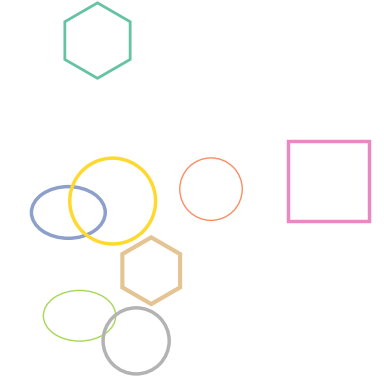[{"shape": "hexagon", "thickness": 2, "radius": 0.49, "center": [0.253, 0.895]}, {"shape": "circle", "thickness": 1, "radius": 0.41, "center": [0.548, 0.509]}, {"shape": "oval", "thickness": 2.5, "radius": 0.48, "center": [0.178, 0.448]}, {"shape": "square", "thickness": 2.5, "radius": 0.52, "center": [0.853, 0.53]}, {"shape": "oval", "thickness": 1, "radius": 0.47, "center": [0.207, 0.18]}, {"shape": "circle", "thickness": 2.5, "radius": 0.56, "center": [0.293, 0.478]}, {"shape": "hexagon", "thickness": 3, "radius": 0.43, "center": [0.393, 0.297]}, {"shape": "circle", "thickness": 2.5, "radius": 0.43, "center": [0.354, 0.115]}]